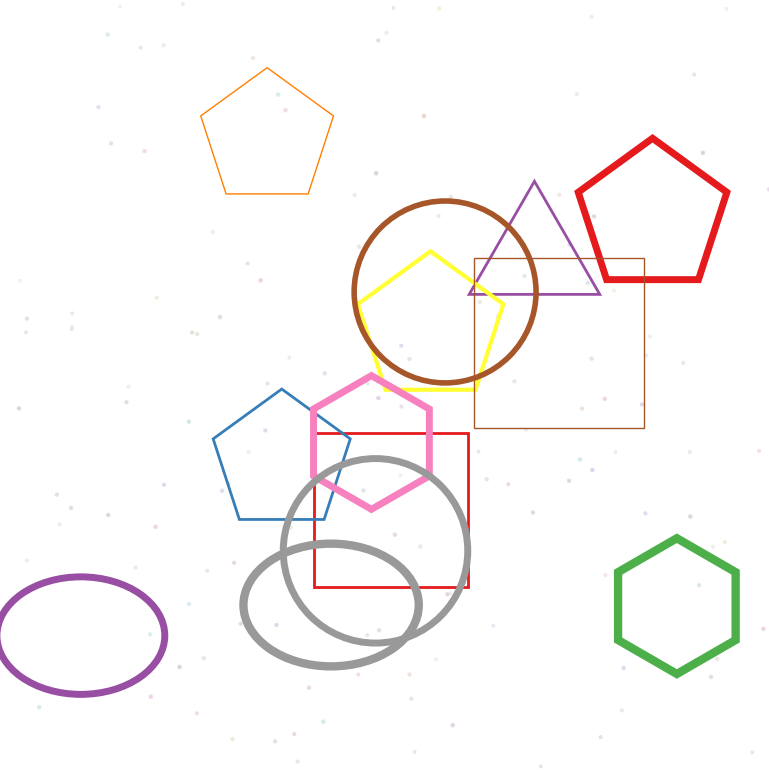[{"shape": "square", "thickness": 1, "radius": 0.5, "center": [0.508, 0.338]}, {"shape": "pentagon", "thickness": 2.5, "radius": 0.51, "center": [0.847, 0.719]}, {"shape": "pentagon", "thickness": 1, "radius": 0.47, "center": [0.366, 0.401]}, {"shape": "hexagon", "thickness": 3, "radius": 0.44, "center": [0.879, 0.213]}, {"shape": "oval", "thickness": 2.5, "radius": 0.55, "center": [0.105, 0.175]}, {"shape": "triangle", "thickness": 1, "radius": 0.49, "center": [0.694, 0.667]}, {"shape": "pentagon", "thickness": 0.5, "radius": 0.45, "center": [0.347, 0.821]}, {"shape": "pentagon", "thickness": 1.5, "radius": 0.5, "center": [0.559, 0.574]}, {"shape": "circle", "thickness": 2, "radius": 0.59, "center": [0.578, 0.621]}, {"shape": "square", "thickness": 0.5, "radius": 0.55, "center": [0.726, 0.554]}, {"shape": "hexagon", "thickness": 2.5, "radius": 0.43, "center": [0.482, 0.425]}, {"shape": "circle", "thickness": 2.5, "radius": 0.6, "center": [0.488, 0.285]}, {"shape": "oval", "thickness": 3, "radius": 0.57, "center": [0.43, 0.214]}]